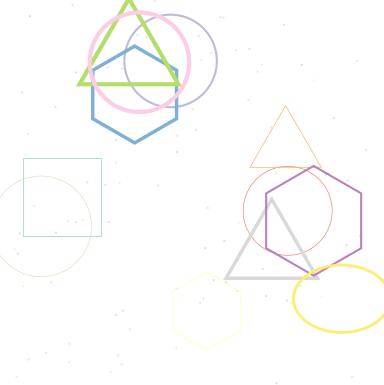[{"shape": "square", "thickness": 0.5, "radius": 0.51, "center": [0.161, 0.487]}, {"shape": "hexagon", "thickness": 0.5, "radius": 0.51, "center": [0.537, 0.192]}, {"shape": "circle", "thickness": 1.5, "radius": 0.6, "center": [0.443, 0.842]}, {"shape": "circle", "thickness": 0.5, "radius": 0.58, "center": [0.747, 0.452]}, {"shape": "hexagon", "thickness": 2.5, "radius": 0.63, "center": [0.35, 0.755]}, {"shape": "triangle", "thickness": 0.5, "radius": 0.54, "center": [0.742, 0.619]}, {"shape": "triangle", "thickness": 3, "radius": 0.74, "center": [0.335, 0.855]}, {"shape": "circle", "thickness": 3, "radius": 0.65, "center": [0.362, 0.838]}, {"shape": "triangle", "thickness": 2.5, "radius": 0.68, "center": [0.706, 0.346]}, {"shape": "hexagon", "thickness": 1.5, "radius": 0.71, "center": [0.815, 0.427]}, {"shape": "circle", "thickness": 0.5, "radius": 0.65, "center": [0.107, 0.412]}, {"shape": "oval", "thickness": 2, "radius": 0.63, "center": [0.888, 0.224]}]